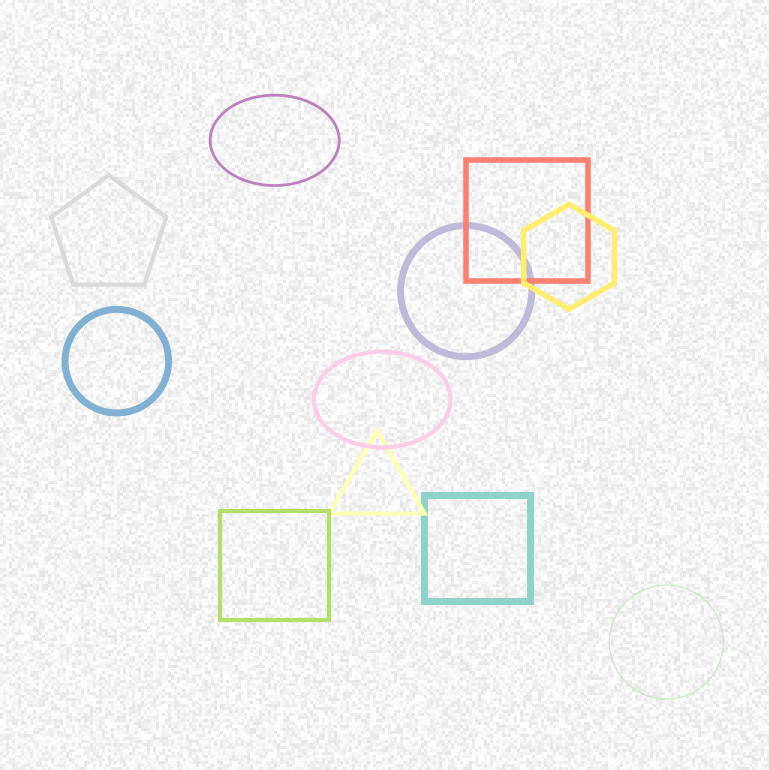[{"shape": "square", "thickness": 2.5, "radius": 0.34, "center": [0.619, 0.288]}, {"shape": "triangle", "thickness": 1.5, "radius": 0.36, "center": [0.49, 0.369]}, {"shape": "circle", "thickness": 2.5, "radius": 0.43, "center": [0.605, 0.622]}, {"shape": "square", "thickness": 2, "radius": 0.39, "center": [0.684, 0.714]}, {"shape": "circle", "thickness": 2.5, "radius": 0.34, "center": [0.152, 0.531]}, {"shape": "square", "thickness": 1.5, "radius": 0.35, "center": [0.357, 0.266]}, {"shape": "oval", "thickness": 1.5, "radius": 0.44, "center": [0.496, 0.481]}, {"shape": "pentagon", "thickness": 1.5, "radius": 0.39, "center": [0.141, 0.694]}, {"shape": "oval", "thickness": 1, "radius": 0.42, "center": [0.357, 0.818]}, {"shape": "circle", "thickness": 0.5, "radius": 0.37, "center": [0.865, 0.166]}, {"shape": "hexagon", "thickness": 2, "radius": 0.34, "center": [0.739, 0.667]}]